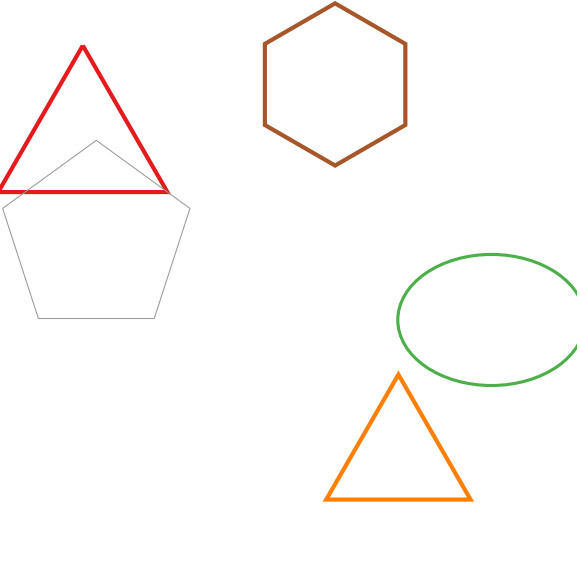[{"shape": "triangle", "thickness": 2, "radius": 0.85, "center": [0.143, 0.751]}, {"shape": "oval", "thickness": 1.5, "radius": 0.81, "center": [0.851, 0.445]}, {"shape": "triangle", "thickness": 2, "radius": 0.72, "center": [0.69, 0.206]}, {"shape": "hexagon", "thickness": 2, "radius": 0.7, "center": [0.58, 0.853]}, {"shape": "pentagon", "thickness": 0.5, "radius": 0.85, "center": [0.167, 0.586]}]